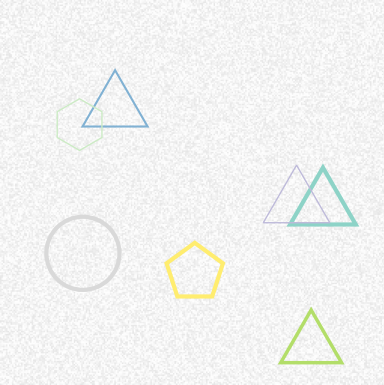[{"shape": "triangle", "thickness": 3, "radius": 0.49, "center": [0.839, 0.466]}, {"shape": "triangle", "thickness": 1, "radius": 0.5, "center": [0.77, 0.471]}, {"shape": "triangle", "thickness": 1.5, "radius": 0.49, "center": [0.299, 0.72]}, {"shape": "triangle", "thickness": 2.5, "radius": 0.46, "center": [0.808, 0.104]}, {"shape": "circle", "thickness": 3, "radius": 0.47, "center": [0.215, 0.342]}, {"shape": "hexagon", "thickness": 1, "radius": 0.34, "center": [0.207, 0.676]}, {"shape": "pentagon", "thickness": 3, "radius": 0.38, "center": [0.506, 0.292]}]